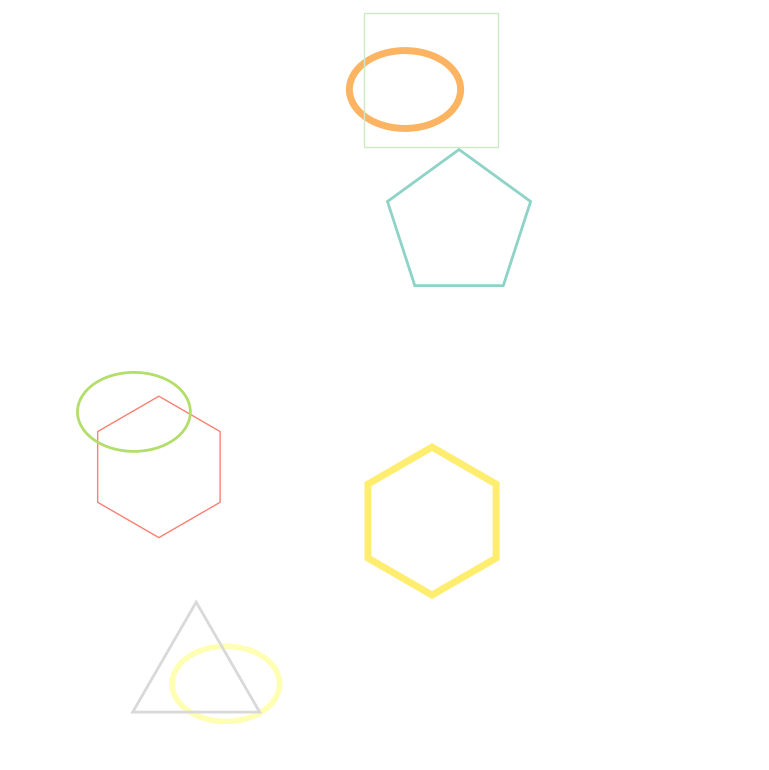[{"shape": "pentagon", "thickness": 1, "radius": 0.49, "center": [0.596, 0.708]}, {"shape": "oval", "thickness": 2, "radius": 0.35, "center": [0.293, 0.112]}, {"shape": "hexagon", "thickness": 0.5, "radius": 0.46, "center": [0.206, 0.394]}, {"shape": "oval", "thickness": 2.5, "radius": 0.36, "center": [0.526, 0.884]}, {"shape": "oval", "thickness": 1, "radius": 0.37, "center": [0.174, 0.465]}, {"shape": "triangle", "thickness": 1, "radius": 0.48, "center": [0.255, 0.123]}, {"shape": "square", "thickness": 0.5, "radius": 0.43, "center": [0.56, 0.896]}, {"shape": "hexagon", "thickness": 2.5, "radius": 0.48, "center": [0.561, 0.323]}]